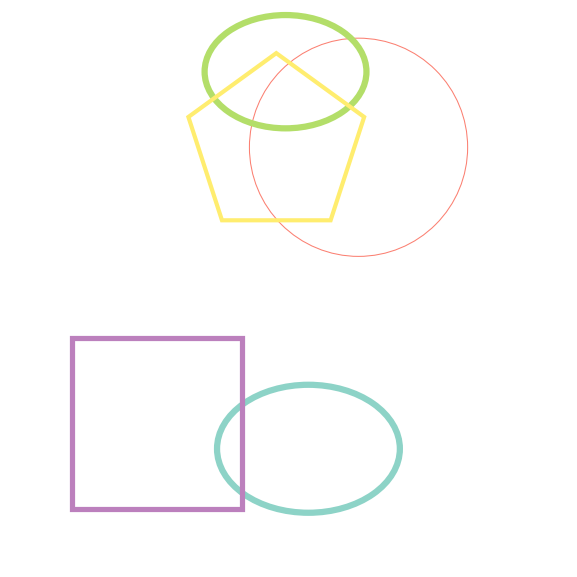[{"shape": "oval", "thickness": 3, "radius": 0.79, "center": [0.534, 0.222]}, {"shape": "circle", "thickness": 0.5, "radius": 0.94, "center": [0.621, 0.744]}, {"shape": "oval", "thickness": 3, "radius": 0.7, "center": [0.494, 0.875]}, {"shape": "square", "thickness": 2.5, "radius": 0.74, "center": [0.272, 0.266]}, {"shape": "pentagon", "thickness": 2, "radius": 0.8, "center": [0.478, 0.747]}]